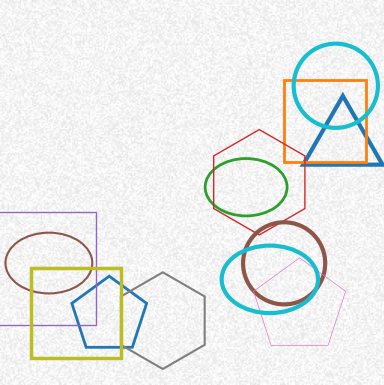[{"shape": "pentagon", "thickness": 2, "radius": 0.51, "center": [0.284, 0.181]}, {"shape": "triangle", "thickness": 3, "radius": 0.59, "center": [0.891, 0.632]}, {"shape": "square", "thickness": 2, "radius": 0.54, "center": [0.845, 0.685]}, {"shape": "oval", "thickness": 2, "radius": 0.53, "center": [0.639, 0.514]}, {"shape": "hexagon", "thickness": 1, "radius": 0.68, "center": [0.673, 0.527]}, {"shape": "square", "thickness": 1, "radius": 0.73, "center": [0.103, 0.304]}, {"shape": "oval", "thickness": 1.5, "radius": 0.56, "center": [0.127, 0.317]}, {"shape": "circle", "thickness": 3, "radius": 0.53, "center": [0.738, 0.316]}, {"shape": "pentagon", "thickness": 0.5, "radius": 0.63, "center": [0.778, 0.205]}, {"shape": "hexagon", "thickness": 1.5, "radius": 0.63, "center": [0.423, 0.167]}, {"shape": "square", "thickness": 2.5, "radius": 0.59, "center": [0.197, 0.187]}, {"shape": "oval", "thickness": 3, "radius": 0.63, "center": [0.701, 0.274]}, {"shape": "circle", "thickness": 3, "radius": 0.55, "center": [0.872, 0.777]}]